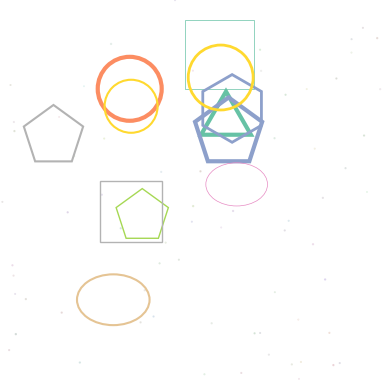[{"shape": "square", "thickness": 0.5, "radius": 0.45, "center": [0.57, 0.858]}, {"shape": "triangle", "thickness": 3, "radius": 0.37, "center": [0.587, 0.687]}, {"shape": "circle", "thickness": 3, "radius": 0.42, "center": [0.337, 0.769]}, {"shape": "pentagon", "thickness": 3, "radius": 0.46, "center": [0.594, 0.655]}, {"shape": "hexagon", "thickness": 2, "radius": 0.44, "center": [0.603, 0.718]}, {"shape": "oval", "thickness": 0.5, "radius": 0.4, "center": [0.615, 0.521]}, {"shape": "pentagon", "thickness": 1, "radius": 0.36, "center": [0.369, 0.439]}, {"shape": "circle", "thickness": 1.5, "radius": 0.34, "center": [0.341, 0.724]}, {"shape": "circle", "thickness": 2, "radius": 0.42, "center": [0.573, 0.799]}, {"shape": "oval", "thickness": 1.5, "radius": 0.47, "center": [0.294, 0.221]}, {"shape": "pentagon", "thickness": 1.5, "radius": 0.41, "center": [0.139, 0.646]}, {"shape": "square", "thickness": 1, "radius": 0.4, "center": [0.34, 0.451]}]